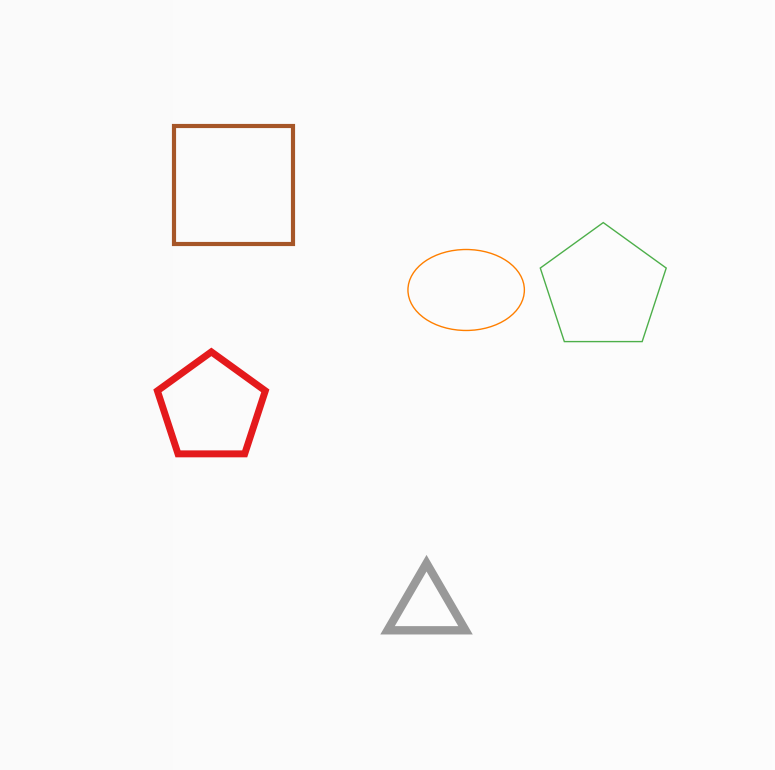[{"shape": "pentagon", "thickness": 2.5, "radius": 0.37, "center": [0.273, 0.47]}, {"shape": "pentagon", "thickness": 0.5, "radius": 0.43, "center": [0.778, 0.625]}, {"shape": "oval", "thickness": 0.5, "radius": 0.38, "center": [0.601, 0.623]}, {"shape": "square", "thickness": 1.5, "radius": 0.38, "center": [0.301, 0.76]}, {"shape": "triangle", "thickness": 3, "radius": 0.29, "center": [0.55, 0.21]}]